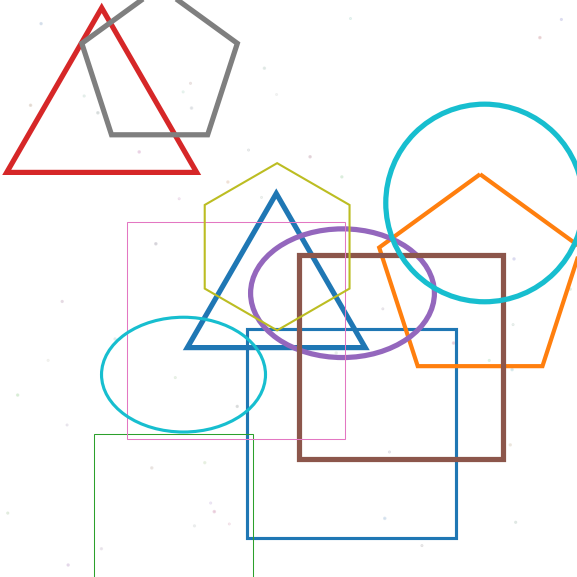[{"shape": "square", "thickness": 1.5, "radius": 0.9, "center": [0.609, 0.249]}, {"shape": "triangle", "thickness": 2.5, "radius": 0.89, "center": [0.478, 0.486]}, {"shape": "pentagon", "thickness": 2, "radius": 0.92, "center": [0.831, 0.514]}, {"shape": "square", "thickness": 0.5, "radius": 0.69, "center": [0.301, 0.111]}, {"shape": "triangle", "thickness": 2.5, "radius": 0.95, "center": [0.176, 0.796]}, {"shape": "oval", "thickness": 2.5, "radius": 0.8, "center": [0.593, 0.491]}, {"shape": "square", "thickness": 2.5, "radius": 0.88, "center": [0.695, 0.381]}, {"shape": "square", "thickness": 0.5, "radius": 0.94, "center": [0.409, 0.427]}, {"shape": "pentagon", "thickness": 2.5, "radius": 0.71, "center": [0.276, 0.88]}, {"shape": "hexagon", "thickness": 1, "radius": 0.72, "center": [0.48, 0.572]}, {"shape": "circle", "thickness": 2.5, "radius": 0.86, "center": [0.839, 0.648]}, {"shape": "oval", "thickness": 1.5, "radius": 0.71, "center": [0.318, 0.35]}]